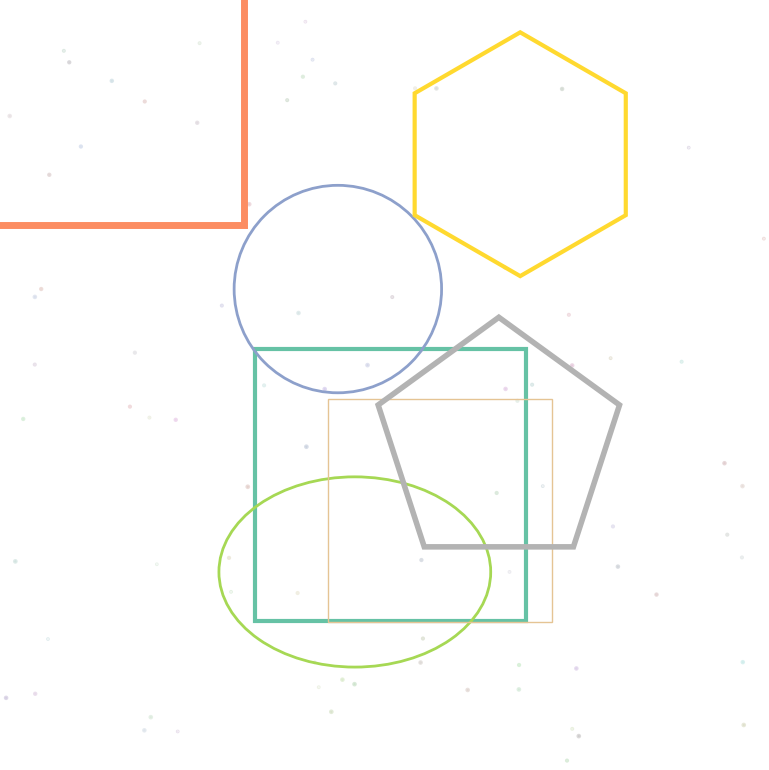[{"shape": "square", "thickness": 1.5, "radius": 0.88, "center": [0.507, 0.37]}, {"shape": "square", "thickness": 2.5, "radius": 0.93, "center": [0.132, 0.893]}, {"shape": "circle", "thickness": 1, "radius": 0.67, "center": [0.439, 0.625]}, {"shape": "oval", "thickness": 1, "radius": 0.88, "center": [0.461, 0.257]}, {"shape": "hexagon", "thickness": 1.5, "radius": 0.79, "center": [0.676, 0.8]}, {"shape": "square", "thickness": 0.5, "radius": 0.73, "center": [0.571, 0.337]}, {"shape": "pentagon", "thickness": 2, "radius": 0.82, "center": [0.648, 0.423]}]